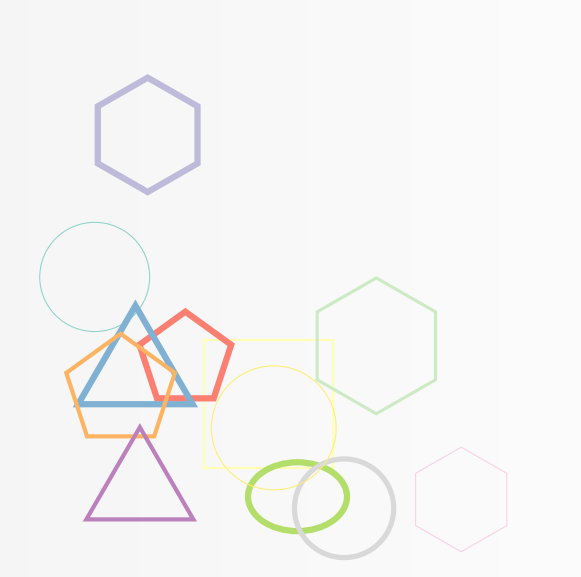[{"shape": "circle", "thickness": 0.5, "radius": 0.47, "center": [0.163, 0.52]}, {"shape": "square", "thickness": 1, "radius": 0.56, "center": [0.462, 0.3]}, {"shape": "hexagon", "thickness": 3, "radius": 0.5, "center": [0.254, 0.766]}, {"shape": "pentagon", "thickness": 3, "radius": 0.41, "center": [0.319, 0.376]}, {"shape": "triangle", "thickness": 3, "radius": 0.57, "center": [0.233, 0.356]}, {"shape": "pentagon", "thickness": 2, "radius": 0.49, "center": [0.207, 0.323]}, {"shape": "oval", "thickness": 3, "radius": 0.43, "center": [0.512, 0.139]}, {"shape": "hexagon", "thickness": 0.5, "radius": 0.45, "center": [0.794, 0.134]}, {"shape": "circle", "thickness": 2.5, "radius": 0.43, "center": [0.592, 0.119]}, {"shape": "triangle", "thickness": 2, "radius": 0.53, "center": [0.241, 0.153]}, {"shape": "hexagon", "thickness": 1.5, "radius": 0.59, "center": [0.647, 0.4]}, {"shape": "circle", "thickness": 0.5, "radius": 0.54, "center": [0.471, 0.258]}]